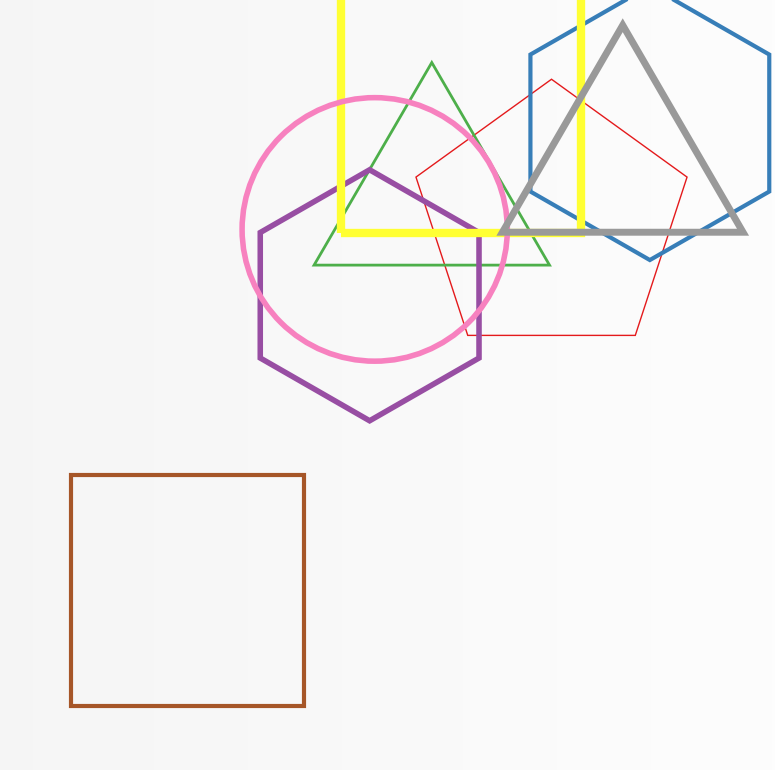[{"shape": "pentagon", "thickness": 0.5, "radius": 0.92, "center": [0.712, 0.713]}, {"shape": "hexagon", "thickness": 1.5, "radius": 0.89, "center": [0.839, 0.84]}, {"shape": "triangle", "thickness": 1, "radius": 0.88, "center": [0.557, 0.743]}, {"shape": "hexagon", "thickness": 2, "radius": 0.81, "center": [0.477, 0.617]}, {"shape": "square", "thickness": 3, "radius": 0.77, "center": [0.595, 0.851]}, {"shape": "square", "thickness": 1.5, "radius": 0.75, "center": [0.242, 0.233]}, {"shape": "circle", "thickness": 2, "radius": 0.86, "center": [0.483, 0.702]}, {"shape": "triangle", "thickness": 2.5, "radius": 0.9, "center": [0.804, 0.788]}]